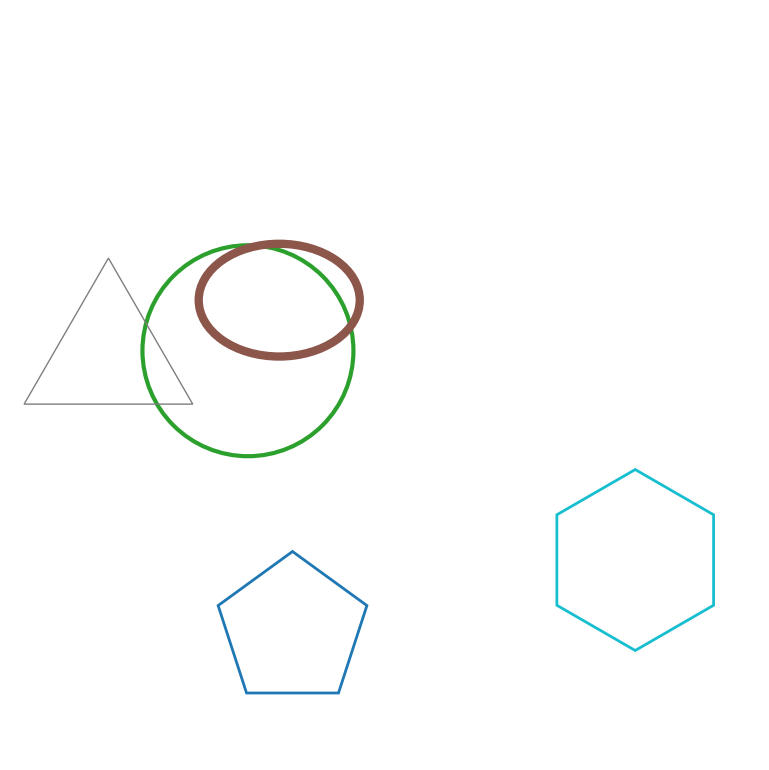[{"shape": "pentagon", "thickness": 1, "radius": 0.51, "center": [0.38, 0.182]}, {"shape": "circle", "thickness": 1.5, "radius": 0.68, "center": [0.322, 0.545]}, {"shape": "oval", "thickness": 3, "radius": 0.52, "center": [0.363, 0.61]}, {"shape": "triangle", "thickness": 0.5, "radius": 0.63, "center": [0.141, 0.538]}, {"shape": "hexagon", "thickness": 1, "radius": 0.59, "center": [0.825, 0.273]}]